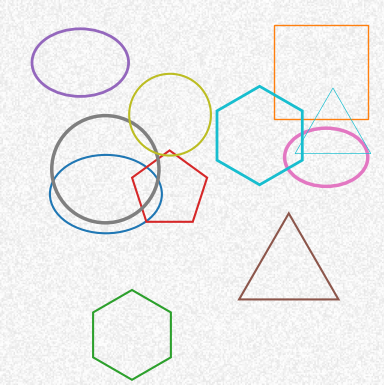[{"shape": "oval", "thickness": 1.5, "radius": 0.73, "center": [0.275, 0.496]}, {"shape": "square", "thickness": 1, "radius": 0.61, "center": [0.833, 0.813]}, {"shape": "hexagon", "thickness": 1.5, "radius": 0.58, "center": [0.343, 0.13]}, {"shape": "pentagon", "thickness": 1.5, "radius": 0.51, "center": [0.44, 0.507]}, {"shape": "oval", "thickness": 2, "radius": 0.63, "center": [0.209, 0.837]}, {"shape": "triangle", "thickness": 1.5, "radius": 0.75, "center": [0.75, 0.297]}, {"shape": "oval", "thickness": 2.5, "radius": 0.54, "center": [0.847, 0.591]}, {"shape": "circle", "thickness": 2.5, "radius": 0.7, "center": [0.274, 0.56]}, {"shape": "circle", "thickness": 1.5, "radius": 0.53, "center": [0.442, 0.702]}, {"shape": "triangle", "thickness": 0.5, "radius": 0.57, "center": [0.865, 0.658]}, {"shape": "hexagon", "thickness": 2, "radius": 0.64, "center": [0.674, 0.648]}]